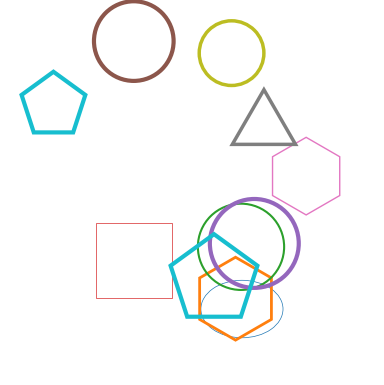[{"shape": "oval", "thickness": 0.5, "radius": 0.53, "center": [0.628, 0.197]}, {"shape": "hexagon", "thickness": 2, "radius": 0.54, "center": [0.612, 0.224]}, {"shape": "circle", "thickness": 1.5, "radius": 0.56, "center": [0.626, 0.359]}, {"shape": "square", "thickness": 0.5, "radius": 0.49, "center": [0.348, 0.324]}, {"shape": "circle", "thickness": 3, "radius": 0.58, "center": [0.661, 0.368]}, {"shape": "circle", "thickness": 3, "radius": 0.52, "center": [0.347, 0.893]}, {"shape": "hexagon", "thickness": 1, "radius": 0.5, "center": [0.795, 0.543]}, {"shape": "triangle", "thickness": 2.5, "radius": 0.47, "center": [0.686, 0.672]}, {"shape": "circle", "thickness": 2.5, "radius": 0.42, "center": [0.601, 0.862]}, {"shape": "pentagon", "thickness": 3, "radius": 0.44, "center": [0.139, 0.727]}, {"shape": "pentagon", "thickness": 3, "radius": 0.59, "center": [0.556, 0.273]}]